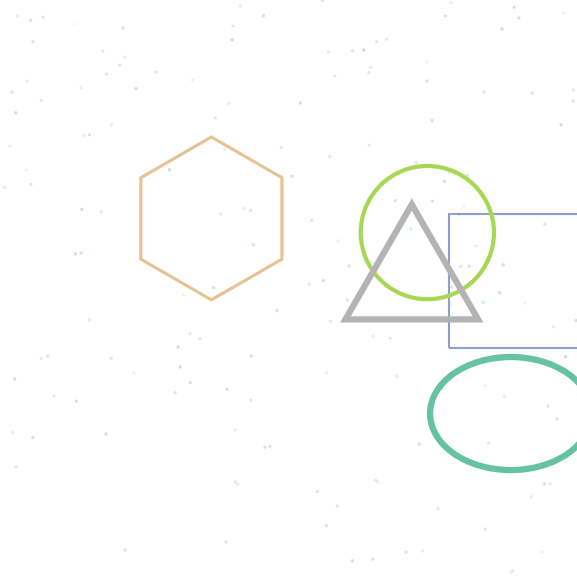[{"shape": "oval", "thickness": 3, "radius": 0.7, "center": [0.884, 0.283]}, {"shape": "square", "thickness": 1, "radius": 0.58, "center": [0.893, 0.513]}, {"shape": "circle", "thickness": 2, "radius": 0.58, "center": [0.74, 0.596]}, {"shape": "hexagon", "thickness": 1.5, "radius": 0.71, "center": [0.366, 0.621]}, {"shape": "triangle", "thickness": 3, "radius": 0.66, "center": [0.713, 0.512]}]